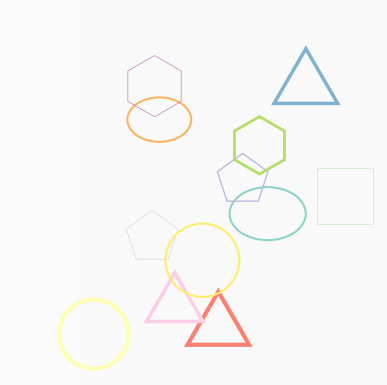[{"shape": "oval", "thickness": 1.5, "radius": 0.49, "center": [0.691, 0.445]}, {"shape": "circle", "thickness": 3, "radius": 0.45, "center": [0.242, 0.132]}, {"shape": "pentagon", "thickness": 1, "radius": 0.34, "center": [0.626, 0.533]}, {"shape": "triangle", "thickness": 3, "radius": 0.46, "center": [0.563, 0.15]}, {"shape": "triangle", "thickness": 2.5, "radius": 0.47, "center": [0.789, 0.779]}, {"shape": "oval", "thickness": 1.5, "radius": 0.41, "center": [0.411, 0.689]}, {"shape": "hexagon", "thickness": 2, "radius": 0.37, "center": [0.67, 0.623]}, {"shape": "triangle", "thickness": 2.5, "radius": 0.42, "center": [0.451, 0.207]}, {"shape": "pentagon", "thickness": 0.5, "radius": 0.35, "center": [0.393, 0.383]}, {"shape": "hexagon", "thickness": 0.5, "radius": 0.4, "center": [0.399, 0.776]}, {"shape": "square", "thickness": 0.5, "radius": 0.36, "center": [0.891, 0.491]}, {"shape": "circle", "thickness": 1.5, "radius": 0.48, "center": [0.522, 0.324]}]